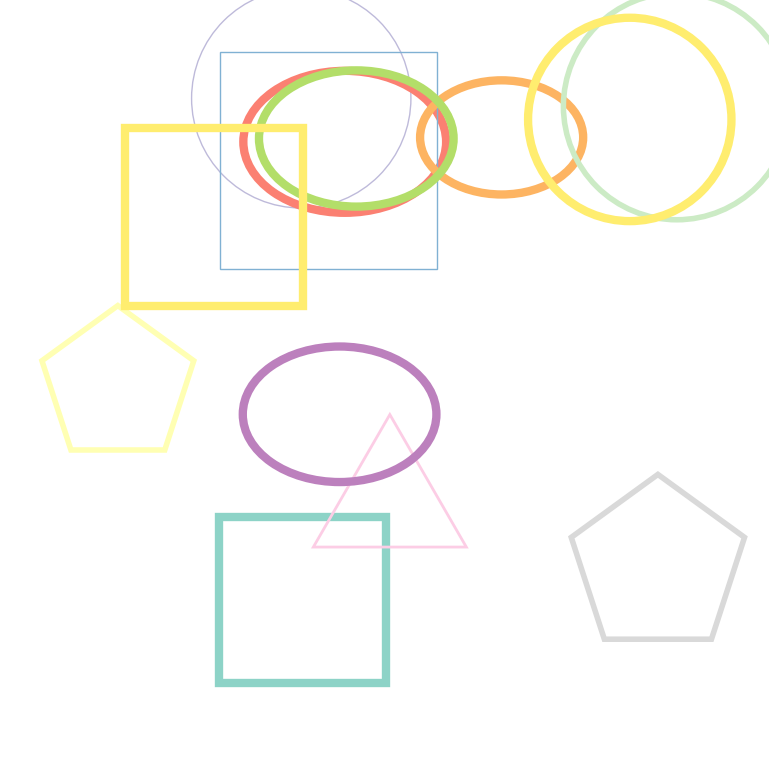[{"shape": "square", "thickness": 3, "radius": 0.54, "center": [0.393, 0.221]}, {"shape": "pentagon", "thickness": 2, "radius": 0.52, "center": [0.153, 0.499]}, {"shape": "circle", "thickness": 0.5, "radius": 0.71, "center": [0.391, 0.872]}, {"shape": "oval", "thickness": 3, "radius": 0.66, "center": [0.448, 0.816]}, {"shape": "square", "thickness": 0.5, "radius": 0.7, "center": [0.426, 0.791]}, {"shape": "oval", "thickness": 3, "radius": 0.53, "center": [0.651, 0.822]}, {"shape": "oval", "thickness": 3, "radius": 0.63, "center": [0.463, 0.82]}, {"shape": "triangle", "thickness": 1, "radius": 0.57, "center": [0.506, 0.347]}, {"shape": "pentagon", "thickness": 2, "radius": 0.59, "center": [0.854, 0.266]}, {"shape": "oval", "thickness": 3, "radius": 0.63, "center": [0.441, 0.462]}, {"shape": "circle", "thickness": 2, "radius": 0.74, "center": [0.879, 0.862]}, {"shape": "square", "thickness": 3, "radius": 0.58, "center": [0.278, 0.718]}, {"shape": "circle", "thickness": 3, "radius": 0.66, "center": [0.818, 0.845]}]